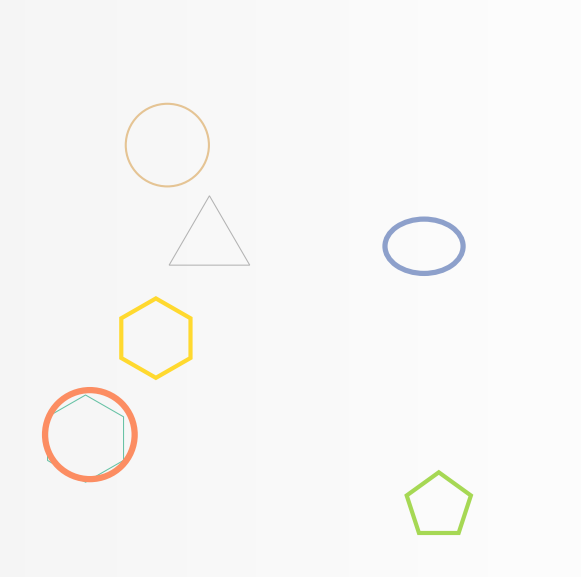[{"shape": "hexagon", "thickness": 0.5, "radius": 0.38, "center": [0.147, 0.24]}, {"shape": "circle", "thickness": 3, "radius": 0.39, "center": [0.155, 0.247]}, {"shape": "oval", "thickness": 2.5, "radius": 0.34, "center": [0.73, 0.573]}, {"shape": "pentagon", "thickness": 2, "radius": 0.29, "center": [0.755, 0.123]}, {"shape": "hexagon", "thickness": 2, "radius": 0.34, "center": [0.268, 0.414]}, {"shape": "circle", "thickness": 1, "radius": 0.36, "center": [0.288, 0.748]}, {"shape": "triangle", "thickness": 0.5, "radius": 0.4, "center": [0.36, 0.58]}]